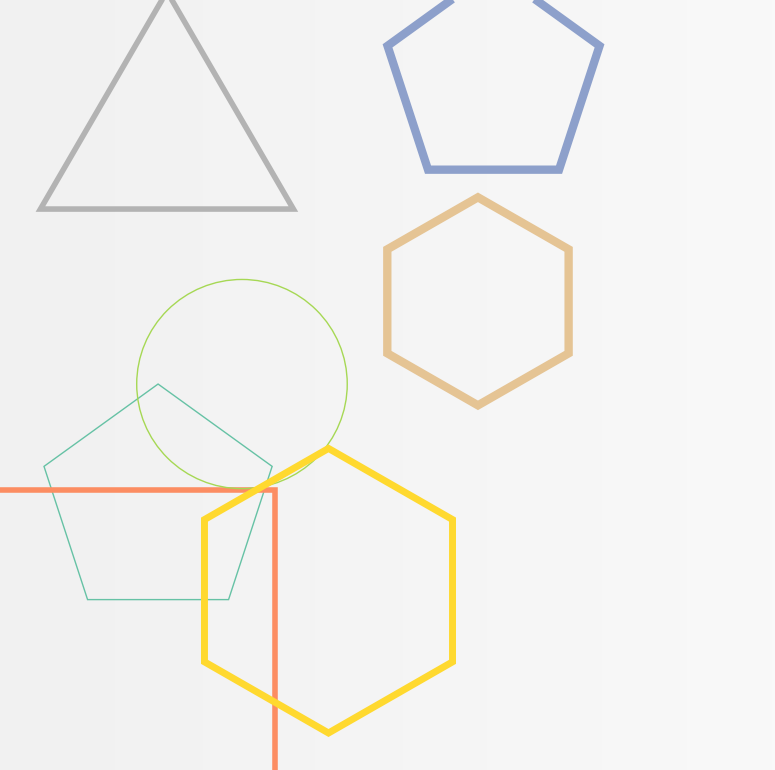[{"shape": "pentagon", "thickness": 0.5, "radius": 0.77, "center": [0.204, 0.346]}, {"shape": "square", "thickness": 2, "radius": 0.98, "center": [0.16, 0.169]}, {"shape": "pentagon", "thickness": 3, "radius": 0.72, "center": [0.637, 0.896]}, {"shape": "circle", "thickness": 0.5, "radius": 0.68, "center": [0.312, 0.501]}, {"shape": "hexagon", "thickness": 2.5, "radius": 0.92, "center": [0.424, 0.233]}, {"shape": "hexagon", "thickness": 3, "radius": 0.68, "center": [0.617, 0.609]}, {"shape": "triangle", "thickness": 2, "radius": 0.94, "center": [0.215, 0.823]}]